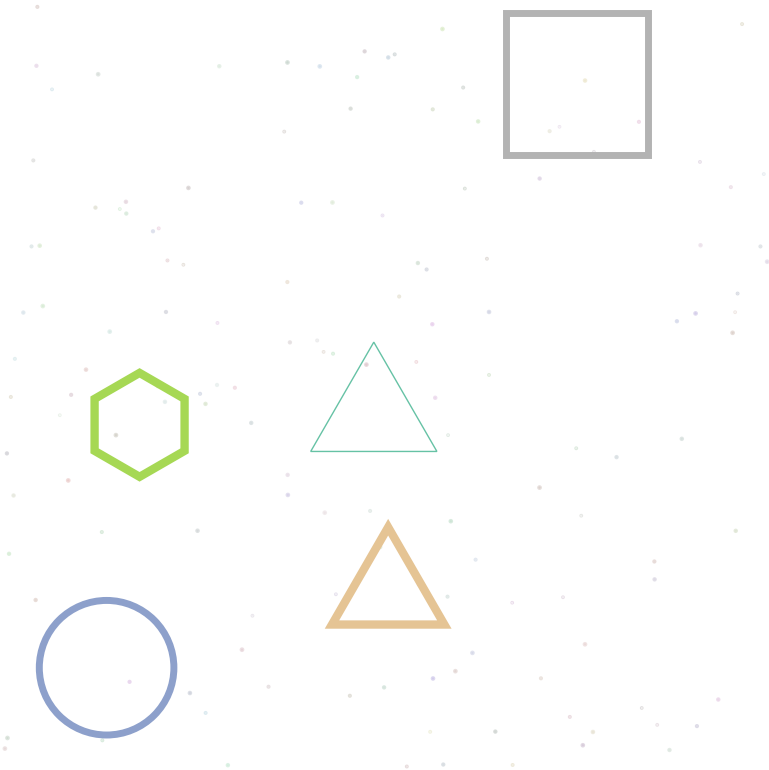[{"shape": "triangle", "thickness": 0.5, "radius": 0.47, "center": [0.485, 0.461]}, {"shape": "circle", "thickness": 2.5, "radius": 0.44, "center": [0.138, 0.133]}, {"shape": "hexagon", "thickness": 3, "radius": 0.34, "center": [0.181, 0.448]}, {"shape": "triangle", "thickness": 3, "radius": 0.42, "center": [0.504, 0.231]}, {"shape": "square", "thickness": 2.5, "radius": 0.46, "center": [0.749, 0.891]}]